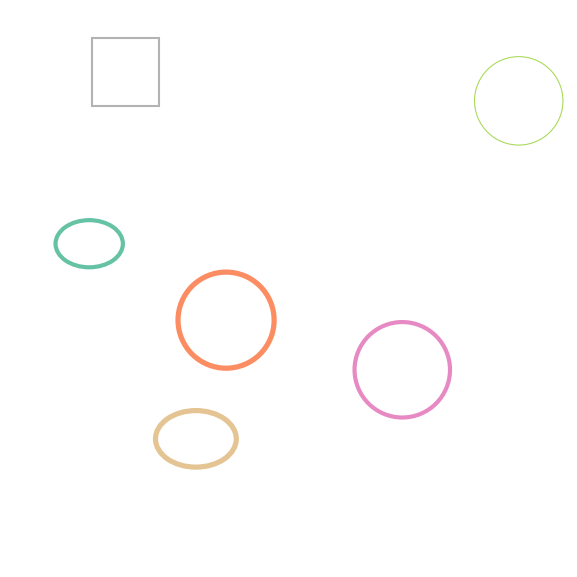[{"shape": "oval", "thickness": 2, "radius": 0.29, "center": [0.154, 0.577]}, {"shape": "circle", "thickness": 2.5, "radius": 0.42, "center": [0.391, 0.445]}, {"shape": "circle", "thickness": 2, "radius": 0.41, "center": [0.697, 0.359]}, {"shape": "circle", "thickness": 0.5, "radius": 0.38, "center": [0.898, 0.824]}, {"shape": "oval", "thickness": 2.5, "radius": 0.35, "center": [0.339, 0.239]}, {"shape": "square", "thickness": 1, "radius": 0.29, "center": [0.218, 0.875]}]